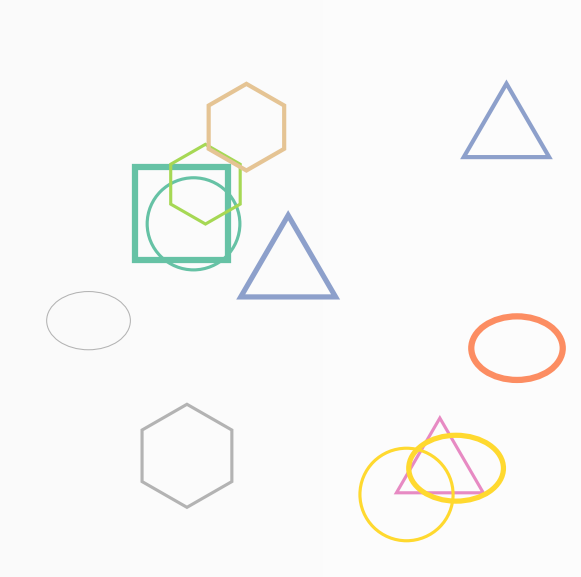[{"shape": "circle", "thickness": 1.5, "radius": 0.4, "center": [0.333, 0.612]}, {"shape": "square", "thickness": 3, "radius": 0.4, "center": [0.312, 0.629]}, {"shape": "oval", "thickness": 3, "radius": 0.39, "center": [0.889, 0.396]}, {"shape": "triangle", "thickness": 2.5, "radius": 0.47, "center": [0.496, 0.532]}, {"shape": "triangle", "thickness": 2, "radius": 0.42, "center": [0.871, 0.77]}, {"shape": "triangle", "thickness": 1.5, "radius": 0.43, "center": [0.757, 0.189]}, {"shape": "hexagon", "thickness": 1.5, "radius": 0.35, "center": [0.353, 0.68]}, {"shape": "oval", "thickness": 2.5, "radius": 0.41, "center": [0.785, 0.188]}, {"shape": "circle", "thickness": 1.5, "radius": 0.4, "center": [0.699, 0.143]}, {"shape": "hexagon", "thickness": 2, "radius": 0.38, "center": [0.424, 0.779]}, {"shape": "oval", "thickness": 0.5, "radius": 0.36, "center": [0.152, 0.444]}, {"shape": "hexagon", "thickness": 1.5, "radius": 0.45, "center": [0.322, 0.21]}]